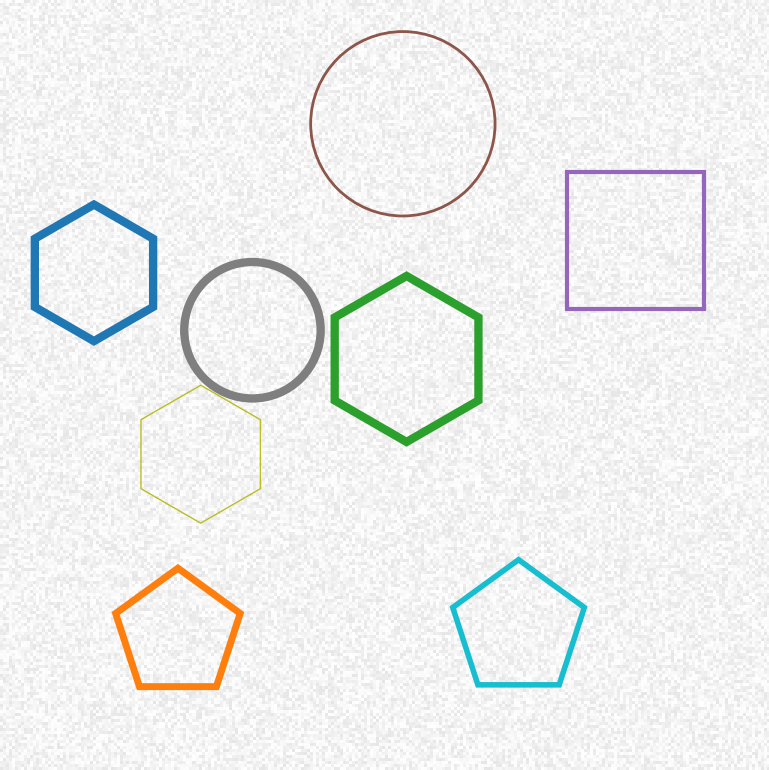[{"shape": "hexagon", "thickness": 3, "radius": 0.44, "center": [0.122, 0.646]}, {"shape": "pentagon", "thickness": 2.5, "radius": 0.43, "center": [0.231, 0.177]}, {"shape": "hexagon", "thickness": 3, "radius": 0.54, "center": [0.528, 0.534]}, {"shape": "square", "thickness": 1.5, "radius": 0.45, "center": [0.826, 0.687]}, {"shape": "circle", "thickness": 1, "radius": 0.6, "center": [0.523, 0.839]}, {"shape": "circle", "thickness": 3, "radius": 0.44, "center": [0.328, 0.571]}, {"shape": "hexagon", "thickness": 0.5, "radius": 0.45, "center": [0.261, 0.41]}, {"shape": "pentagon", "thickness": 2, "radius": 0.45, "center": [0.673, 0.183]}]